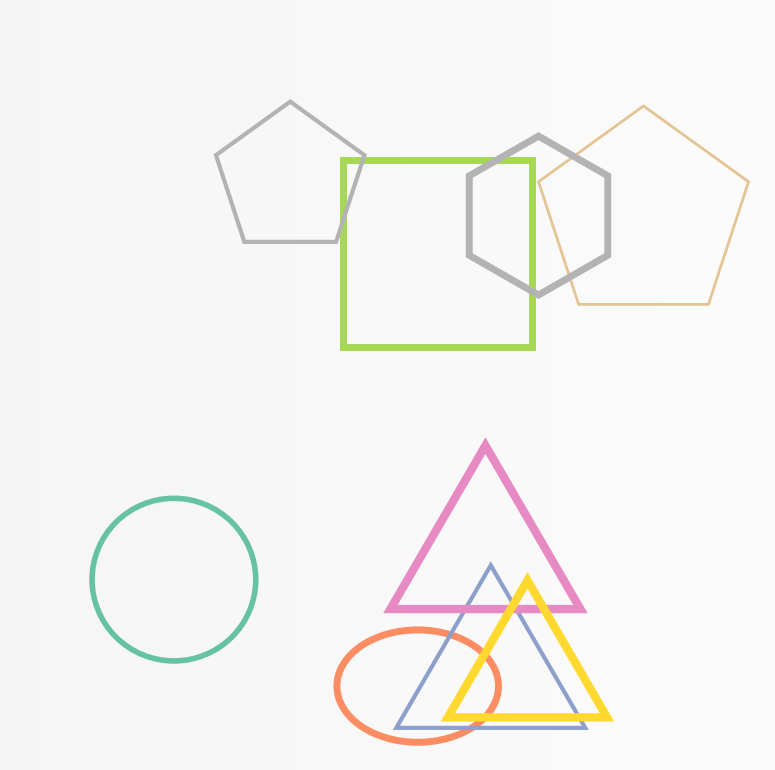[{"shape": "circle", "thickness": 2, "radius": 0.53, "center": [0.224, 0.247]}, {"shape": "oval", "thickness": 2.5, "radius": 0.52, "center": [0.539, 0.109]}, {"shape": "triangle", "thickness": 1.5, "radius": 0.7, "center": [0.633, 0.125]}, {"shape": "triangle", "thickness": 3, "radius": 0.71, "center": [0.626, 0.28]}, {"shape": "square", "thickness": 2.5, "radius": 0.61, "center": [0.565, 0.671]}, {"shape": "triangle", "thickness": 3, "radius": 0.59, "center": [0.681, 0.128]}, {"shape": "pentagon", "thickness": 1, "radius": 0.71, "center": [0.83, 0.72]}, {"shape": "hexagon", "thickness": 2.5, "radius": 0.52, "center": [0.695, 0.72]}, {"shape": "pentagon", "thickness": 1.5, "radius": 0.5, "center": [0.374, 0.767]}]